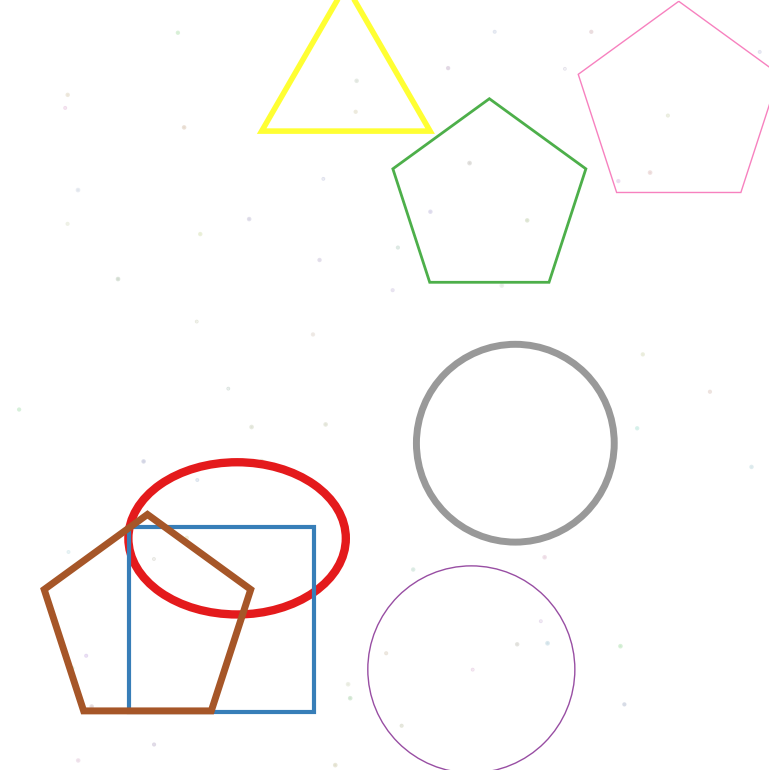[{"shape": "oval", "thickness": 3, "radius": 0.71, "center": [0.308, 0.301]}, {"shape": "square", "thickness": 1.5, "radius": 0.6, "center": [0.288, 0.195]}, {"shape": "pentagon", "thickness": 1, "radius": 0.66, "center": [0.636, 0.74]}, {"shape": "circle", "thickness": 0.5, "radius": 0.67, "center": [0.612, 0.131]}, {"shape": "triangle", "thickness": 2, "radius": 0.63, "center": [0.449, 0.893]}, {"shape": "pentagon", "thickness": 2.5, "radius": 0.71, "center": [0.192, 0.191]}, {"shape": "pentagon", "thickness": 0.5, "radius": 0.69, "center": [0.881, 0.861]}, {"shape": "circle", "thickness": 2.5, "radius": 0.64, "center": [0.669, 0.424]}]